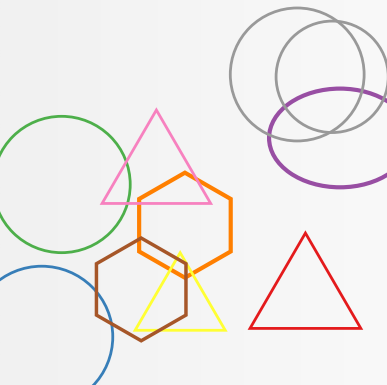[{"shape": "triangle", "thickness": 2, "radius": 0.83, "center": [0.788, 0.23]}, {"shape": "circle", "thickness": 2, "radius": 0.92, "center": [0.108, 0.125]}, {"shape": "circle", "thickness": 2, "radius": 0.89, "center": [0.159, 0.521]}, {"shape": "oval", "thickness": 3, "radius": 0.92, "center": [0.877, 0.642]}, {"shape": "hexagon", "thickness": 3, "radius": 0.68, "center": [0.477, 0.415]}, {"shape": "triangle", "thickness": 2, "radius": 0.67, "center": [0.465, 0.209]}, {"shape": "hexagon", "thickness": 2.5, "radius": 0.67, "center": [0.364, 0.248]}, {"shape": "triangle", "thickness": 2, "radius": 0.81, "center": [0.404, 0.552]}, {"shape": "circle", "thickness": 2, "radius": 0.72, "center": [0.857, 0.8]}, {"shape": "circle", "thickness": 2, "radius": 0.86, "center": [0.767, 0.807]}]